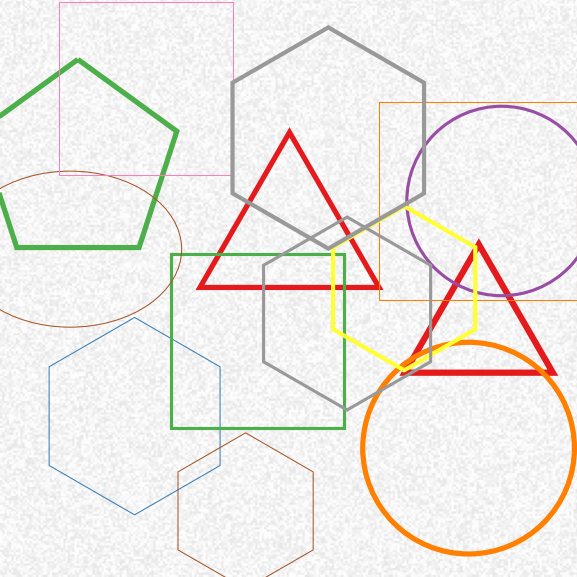[{"shape": "triangle", "thickness": 3, "radius": 0.74, "center": [0.829, 0.428]}, {"shape": "triangle", "thickness": 2.5, "radius": 0.9, "center": [0.501, 0.591]}, {"shape": "hexagon", "thickness": 0.5, "radius": 0.85, "center": [0.233, 0.279]}, {"shape": "pentagon", "thickness": 2.5, "radius": 0.9, "center": [0.135, 0.716]}, {"shape": "square", "thickness": 1.5, "radius": 0.75, "center": [0.446, 0.409]}, {"shape": "circle", "thickness": 1.5, "radius": 0.82, "center": [0.869, 0.651]}, {"shape": "circle", "thickness": 2.5, "radius": 0.92, "center": [0.811, 0.223]}, {"shape": "square", "thickness": 0.5, "radius": 0.86, "center": [0.828, 0.651]}, {"shape": "hexagon", "thickness": 2, "radius": 0.71, "center": [0.7, 0.5]}, {"shape": "hexagon", "thickness": 0.5, "radius": 0.68, "center": [0.425, 0.114]}, {"shape": "oval", "thickness": 0.5, "radius": 0.96, "center": [0.122, 0.568]}, {"shape": "square", "thickness": 0.5, "radius": 0.75, "center": [0.253, 0.846]}, {"shape": "hexagon", "thickness": 1.5, "radius": 0.84, "center": [0.601, 0.456]}, {"shape": "hexagon", "thickness": 2, "radius": 0.96, "center": [0.569, 0.76]}]